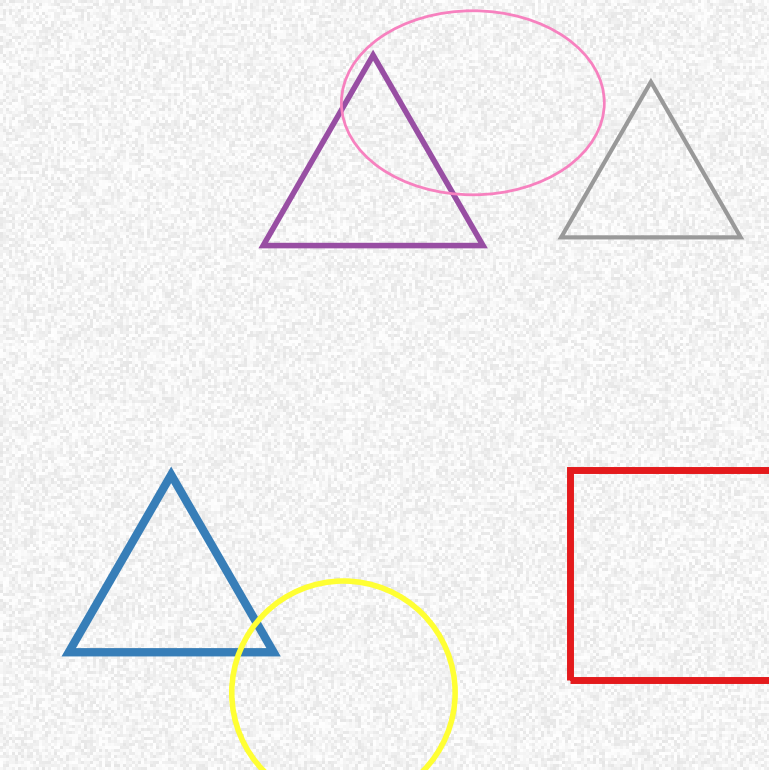[{"shape": "square", "thickness": 2.5, "radius": 0.68, "center": [0.876, 0.253]}, {"shape": "triangle", "thickness": 3, "radius": 0.77, "center": [0.222, 0.23]}, {"shape": "triangle", "thickness": 2, "radius": 0.82, "center": [0.485, 0.764]}, {"shape": "circle", "thickness": 2, "radius": 0.73, "center": [0.446, 0.1]}, {"shape": "oval", "thickness": 1, "radius": 0.85, "center": [0.614, 0.867]}, {"shape": "triangle", "thickness": 1.5, "radius": 0.67, "center": [0.845, 0.759]}]